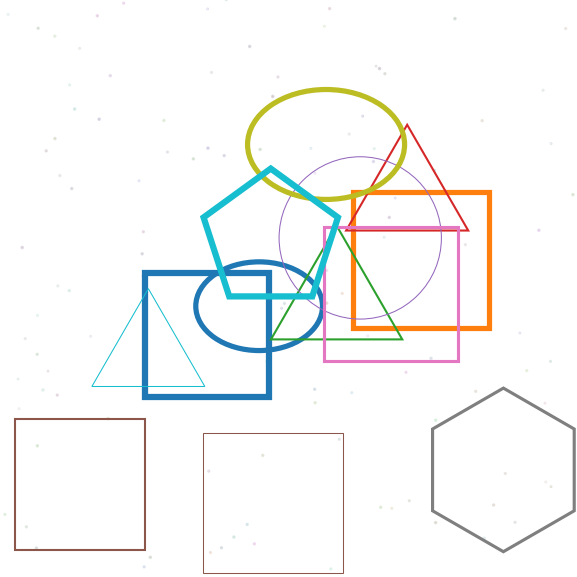[{"shape": "square", "thickness": 3, "radius": 0.54, "center": [0.359, 0.419]}, {"shape": "oval", "thickness": 2.5, "radius": 0.55, "center": [0.449, 0.469]}, {"shape": "square", "thickness": 2.5, "radius": 0.59, "center": [0.729, 0.549]}, {"shape": "triangle", "thickness": 1, "radius": 0.66, "center": [0.583, 0.477]}, {"shape": "triangle", "thickness": 1, "radius": 0.61, "center": [0.705, 0.661]}, {"shape": "circle", "thickness": 0.5, "radius": 0.7, "center": [0.624, 0.587]}, {"shape": "square", "thickness": 1, "radius": 0.57, "center": [0.138, 0.16]}, {"shape": "square", "thickness": 0.5, "radius": 0.61, "center": [0.472, 0.128]}, {"shape": "square", "thickness": 1.5, "radius": 0.58, "center": [0.678, 0.489]}, {"shape": "hexagon", "thickness": 1.5, "radius": 0.71, "center": [0.872, 0.185]}, {"shape": "oval", "thickness": 2.5, "radius": 0.68, "center": [0.565, 0.749]}, {"shape": "pentagon", "thickness": 3, "radius": 0.61, "center": [0.469, 0.585]}, {"shape": "triangle", "thickness": 0.5, "radius": 0.56, "center": [0.257, 0.386]}]